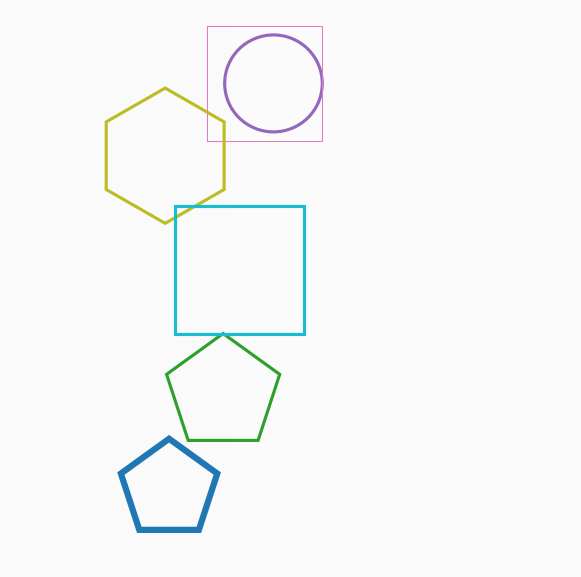[{"shape": "pentagon", "thickness": 3, "radius": 0.44, "center": [0.291, 0.152]}, {"shape": "pentagon", "thickness": 1.5, "radius": 0.51, "center": [0.384, 0.319]}, {"shape": "circle", "thickness": 1.5, "radius": 0.42, "center": [0.47, 0.855]}, {"shape": "square", "thickness": 0.5, "radius": 0.5, "center": [0.455, 0.854]}, {"shape": "hexagon", "thickness": 1.5, "radius": 0.59, "center": [0.284, 0.73]}, {"shape": "square", "thickness": 1.5, "radius": 0.56, "center": [0.412, 0.532]}]